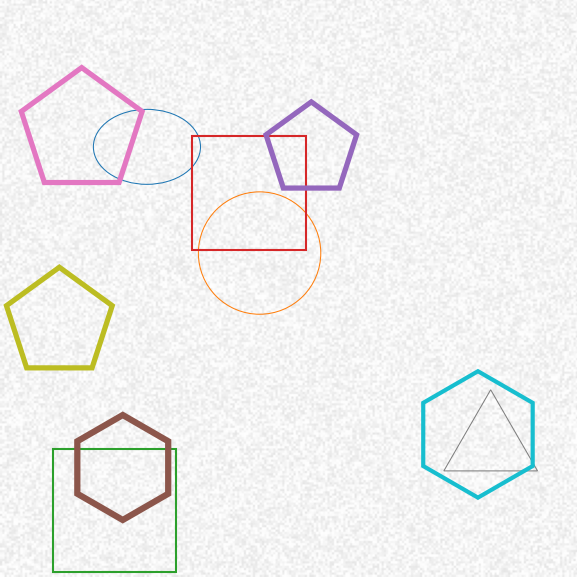[{"shape": "oval", "thickness": 0.5, "radius": 0.46, "center": [0.254, 0.745]}, {"shape": "circle", "thickness": 0.5, "radius": 0.53, "center": [0.449, 0.561]}, {"shape": "square", "thickness": 1, "radius": 0.53, "center": [0.199, 0.115]}, {"shape": "square", "thickness": 1, "radius": 0.49, "center": [0.432, 0.666]}, {"shape": "pentagon", "thickness": 2.5, "radius": 0.41, "center": [0.539, 0.74]}, {"shape": "hexagon", "thickness": 3, "radius": 0.45, "center": [0.213, 0.19]}, {"shape": "pentagon", "thickness": 2.5, "radius": 0.55, "center": [0.141, 0.772]}, {"shape": "triangle", "thickness": 0.5, "radius": 0.47, "center": [0.85, 0.231]}, {"shape": "pentagon", "thickness": 2.5, "radius": 0.48, "center": [0.103, 0.44]}, {"shape": "hexagon", "thickness": 2, "radius": 0.55, "center": [0.828, 0.247]}]